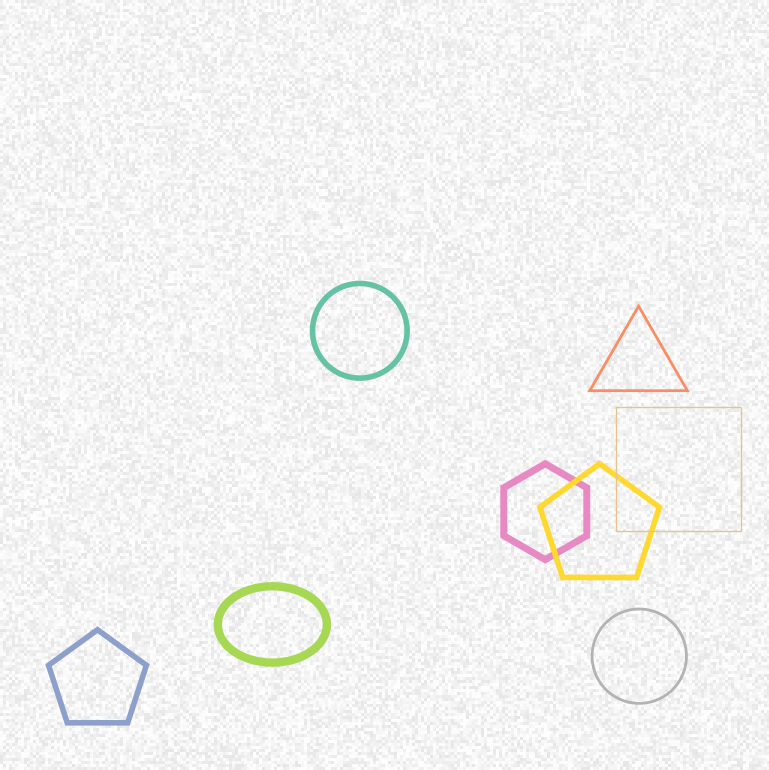[{"shape": "circle", "thickness": 2, "radius": 0.31, "center": [0.467, 0.57]}, {"shape": "triangle", "thickness": 1, "radius": 0.37, "center": [0.829, 0.529]}, {"shape": "pentagon", "thickness": 2, "radius": 0.33, "center": [0.127, 0.115]}, {"shape": "hexagon", "thickness": 2.5, "radius": 0.31, "center": [0.708, 0.335]}, {"shape": "oval", "thickness": 3, "radius": 0.35, "center": [0.354, 0.189]}, {"shape": "pentagon", "thickness": 2, "radius": 0.41, "center": [0.779, 0.316]}, {"shape": "square", "thickness": 0.5, "radius": 0.4, "center": [0.881, 0.391]}, {"shape": "circle", "thickness": 1, "radius": 0.31, "center": [0.83, 0.148]}]